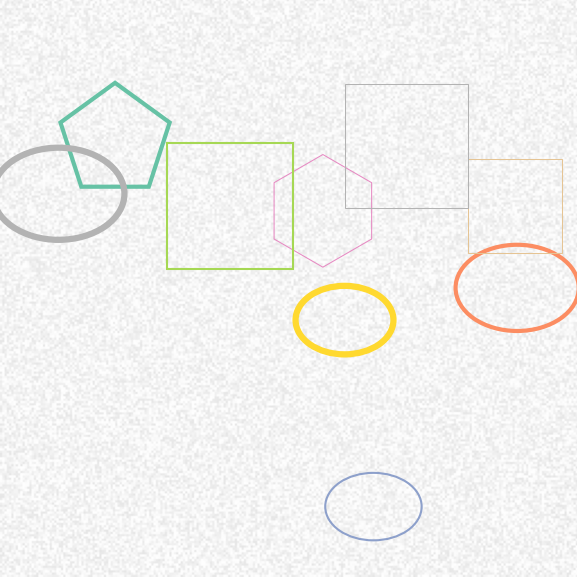[{"shape": "pentagon", "thickness": 2, "radius": 0.5, "center": [0.199, 0.756]}, {"shape": "oval", "thickness": 2, "radius": 0.53, "center": [0.896, 0.501]}, {"shape": "oval", "thickness": 1, "radius": 0.42, "center": [0.647, 0.122]}, {"shape": "hexagon", "thickness": 0.5, "radius": 0.49, "center": [0.559, 0.634]}, {"shape": "square", "thickness": 1, "radius": 0.55, "center": [0.399, 0.642]}, {"shape": "oval", "thickness": 3, "radius": 0.42, "center": [0.597, 0.445]}, {"shape": "square", "thickness": 0.5, "radius": 0.41, "center": [0.892, 0.643]}, {"shape": "oval", "thickness": 3, "radius": 0.57, "center": [0.101, 0.664]}, {"shape": "square", "thickness": 0.5, "radius": 0.53, "center": [0.704, 0.746]}]